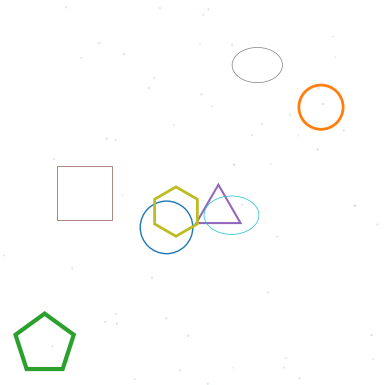[{"shape": "circle", "thickness": 1, "radius": 0.34, "center": [0.433, 0.409]}, {"shape": "circle", "thickness": 2, "radius": 0.29, "center": [0.834, 0.722]}, {"shape": "pentagon", "thickness": 3, "radius": 0.4, "center": [0.116, 0.106]}, {"shape": "triangle", "thickness": 1.5, "radius": 0.33, "center": [0.567, 0.454]}, {"shape": "square", "thickness": 0.5, "radius": 0.36, "center": [0.219, 0.499]}, {"shape": "oval", "thickness": 0.5, "radius": 0.33, "center": [0.668, 0.831]}, {"shape": "hexagon", "thickness": 2, "radius": 0.32, "center": [0.457, 0.45]}, {"shape": "oval", "thickness": 0.5, "radius": 0.36, "center": [0.601, 0.441]}]